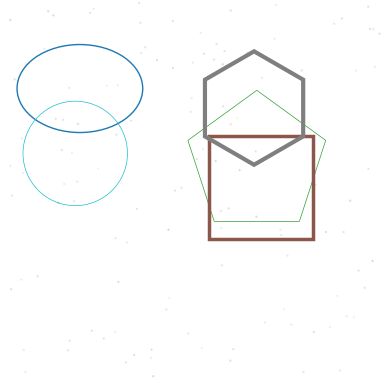[{"shape": "oval", "thickness": 1, "radius": 0.82, "center": [0.207, 0.77]}, {"shape": "pentagon", "thickness": 0.5, "radius": 0.94, "center": [0.667, 0.577]}, {"shape": "square", "thickness": 2.5, "radius": 0.67, "center": [0.678, 0.512]}, {"shape": "hexagon", "thickness": 3, "radius": 0.74, "center": [0.66, 0.719]}, {"shape": "circle", "thickness": 0.5, "radius": 0.68, "center": [0.195, 0.601]}]